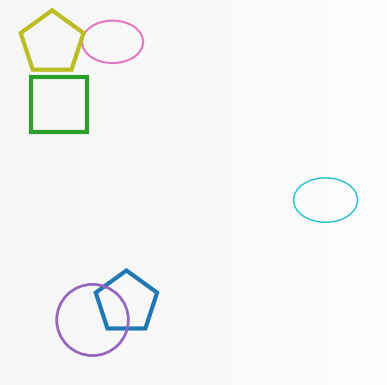[{"shape": "pentagon", "thickness": 3, "radius": 0.42, "center": [0.326, 0.214]}, {"shape": "square", "thickness": 3, "radius": 0.36, "center": [0.153, 0.728]}, {"shape": "circle", "thickness": 2, "radius": 0.46, "center": [0.239, 0.169]}, {"shape": "oval", "thickness": 1.5, "radius": 0.39, "center": [0.291, 0.891]}, {"shape": "pentagon", "thickness": 3, "radius": 0.43, "center": [0.135, 0.888]}, {"shape": "oval", "thickness": 1, "radius": 0.41, "center": [0.84, 0.48]}]